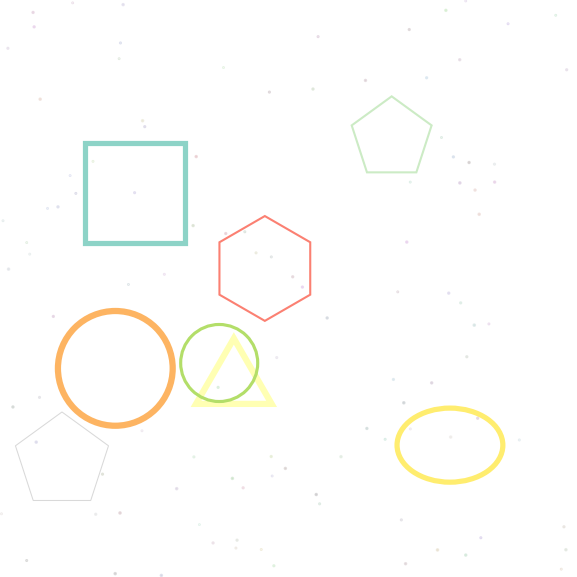[{"shape": "square", "thickness": 2.5, "radius": 0.43, "center": [0.234, 0.665]}, {"shape": "triangle", "thickness": 3, "radius": 0.38, "center": [0.405, 0.338]}, {"shape": "hexagon", "thickness": 1, "radius": 0.45, "center": [0.459, 0.534]}, {"shape": "circle", "thickness": 3, "radius": 0.5, "center": [0.2, 0.361]}, {"shape": "circle", "thickness": 1.5, "radius": 0.33, "center": [0.38, 0.371]}, {"shape": "pentagon", "thickness": 0.5, "radius": 0.42, "center": [0.107, 0.201]}, {"shape": "pentagon", "thickness": 1, "radius": 0.36, "center": [0.678, 0.76]}, {"shape": "oval", "thickness": 2.5, "radius": 0.46, "center": [0.779, 0.228]}]